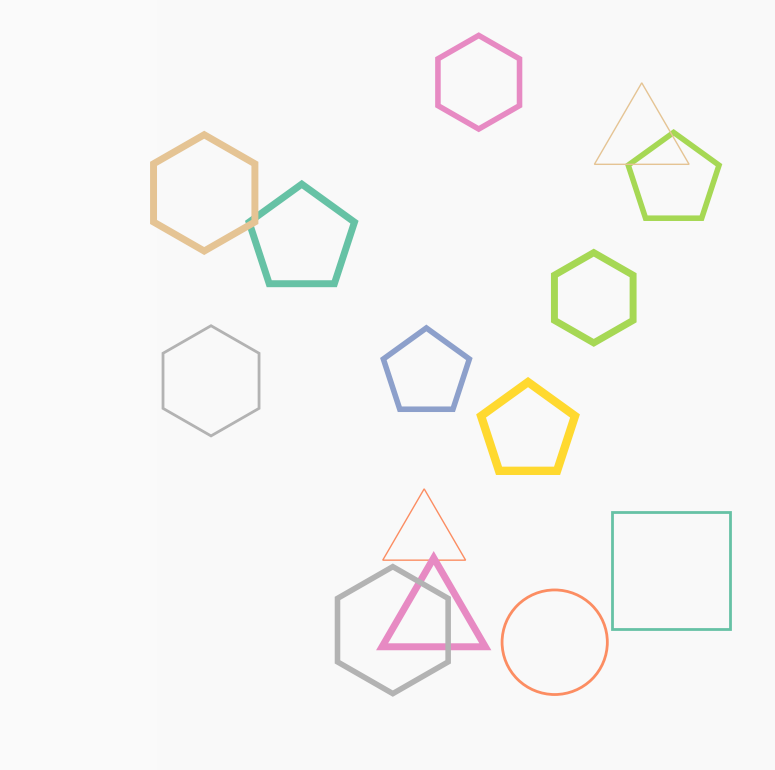[{"shape": "pentagon", "thickness": 2.5, "radius": 0.36, "center": [0.389, 0.689]}, {"shape": "square", "thickness": 1, "radius": 0.38, "center": [0.866, 0.259]}, {"shape": "triangle", "thickness": 0.5, "radius": 0.31, "center": [0.547, 0.303]}, {"shape": "circle", "thickness": 1, "radius": 0.34, "center": [0.716, 0.166]}, {"shape": "pentagon", "thickness": 2, "radius": 0.29, "center": [0.55, 0.516]}, {"shape": "hexagon", "thickness": 2, "radius": 0.3, "center": [0.618, 0.893]}, {"shape": "triangle", "thickness": 2.5, "radius": 0.38, "center": [0.56, 0.198]}, {"shape": "pentagon", "thickness": 2, "radius": 0.31, "center": [0.869, 0.766]}, {"shape": "hexagon", "thickness": 2.5, "radius": 0.29, "center": [0.766, 0.613]}, {"shape": "pentagon", "thickness": 3, "radius": 0.32, "center": [0.681, 0.44]}, {"shape": "hexagon", "thickness": 2.5, "radius": 0.38, "center": [0.264, 0.749]}, {"shape": "triangle", "thickness": 0.5, "radius": 0.35, "center": [0.828, 0.822]}, {"shape": "hexagon", "thickness": 1, "radius": 0.36, "center": [0.272, 0.505]}, {"shape": "hexagon", "thickness": 2, "radius": 0.41, "center": [0.507, 0.182]}]